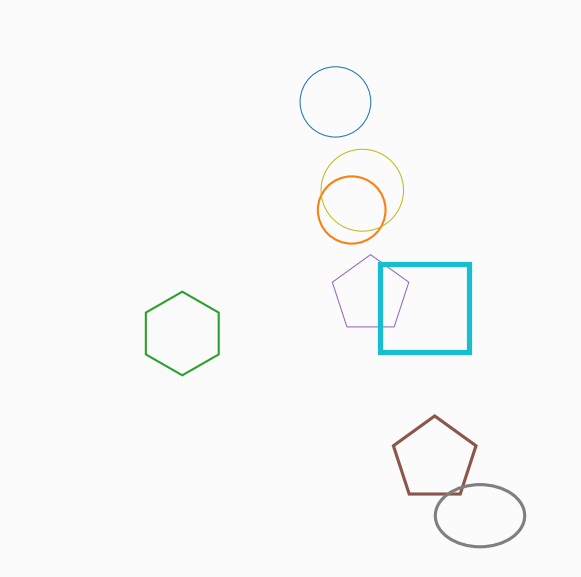[{"shape": "circle", "thickness": 0.5, "radius": 0.3, "center": [0.577, 0.823]}, {"shape": "circle", "thickness": 1, "radius": 0.29, "center": [0.605, 0.636]}, {"shape": "hexagon", "thickness": 1, "radius": 0.36, "center": [0.314, 0.422]}, {"shape": "pentagon", "thickness": 0.5, "radius": 0.35, "center": [0.638, 0.489]}, {"shape": "pentagon", "thickness": 1.5, "radius": 0.37, "center": [0.748, 0.204]}, {"shape": "oval", "thickness": 1.5, "radius": 0.38, "center": [0.826, 0.106]}, {"shape": "circle", "thickness": 0.5, "radius": 0.35, "center": [0.623, 0.67]}, {"shape": "square", "thickness": 2.5, "radius": 0.38, "center": [0.73, 0.466]}]